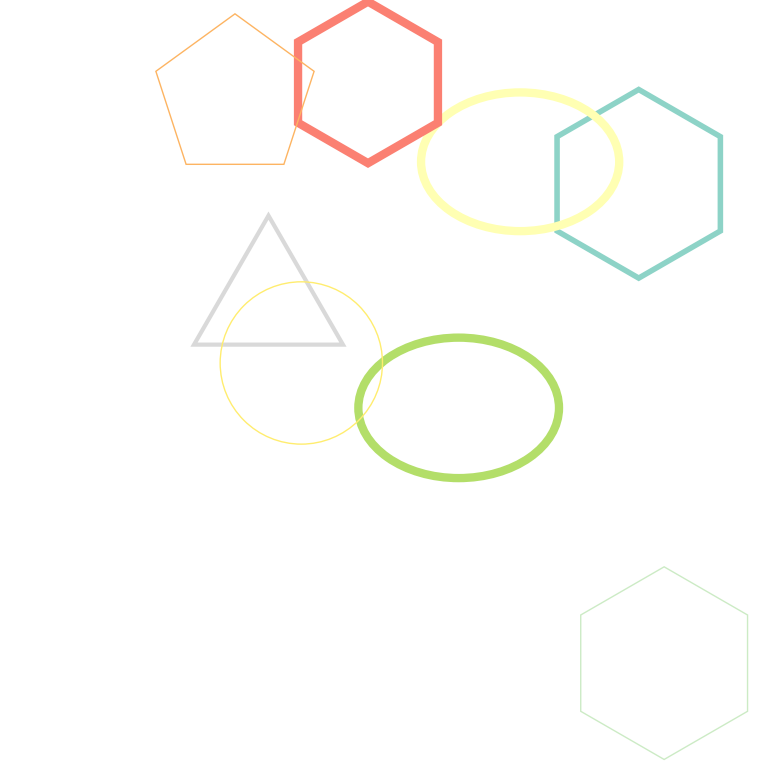[{"shape": "hexagon", "thickness": 2, "radius": 0.61, "center": [0.83, 0.761]}, {"shape": "oval", "thickness": 3, "radius": 0.64, "center": [0.675, 0.79]}, {"shape": "hexagon", "thickness": 3, "radius": 0.52, "center": [0.478, 0.893]}, {"shape": "pentagon", "thickness": 0.5, "radius": 0.54, "center": [0.305, 0.874]}, {"shape": "oval", "thickness": 3, "radius": 0.65, "center": [0.596, 0.47]}, {"shape": "triangle", "thickness": 1.5, "radius": 0.56, "center": [0.349, 0.608]}, {"shape": "hexagon", "thickness": 0.5, "radius": 0.63, "center": [0.863, 0.139]}, {"shape": "circle", "thickness": 0.5, "radius": 0.53, "center": [0.391, 0.529]}]